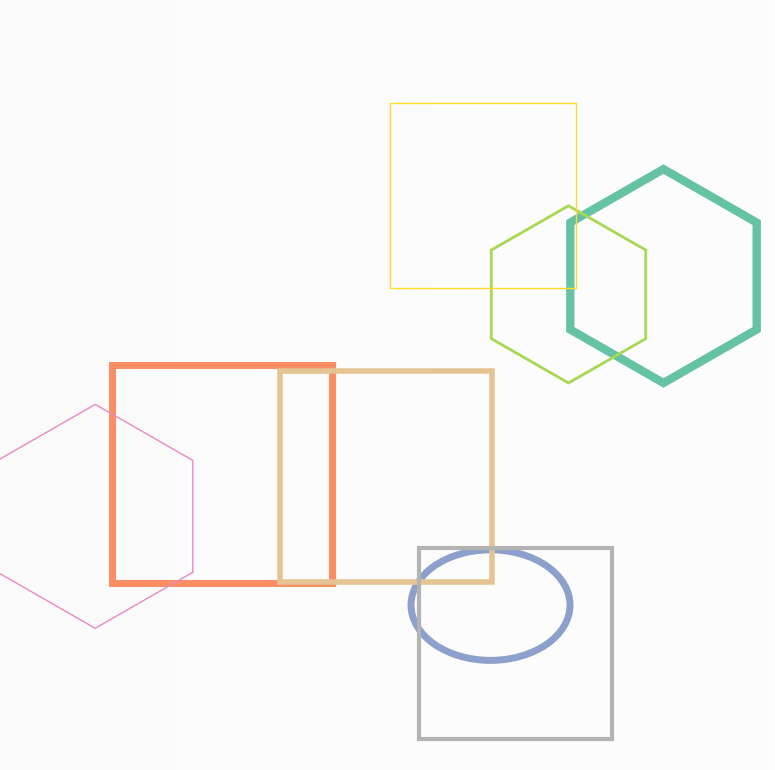[{"shape": "hexagon", "thickness": 3, "radius": 0.69, "center": [0.856, 0.641]}, {"shape": "square", "thickness": 2.5, "radius": 0.71, "center": [0.286, 0.384]}, {"shape": "oval", "thickness": 2.5, "radius": 0.51, "center": [0.633, 0.214]}, {"shape": "hexagon", "thickness": 0.5, "radius": 0.73, "center": [0.123, 0.329]}, {"shape": "hexagon", "thickness": 1, "radius": 0.58, "center": [0.734, 0.618]}, {"shape": "square", "thickness": 0.5, "radius": 0.6, "center": [0.623, 0.746]}, {"shape": "square", "thickness": 2, "radius": 0.69, "center": [0.498, 0.382]}, {"shape": "square", "thickness": 1.5, "radius": 0.62, "center": [0.665, 0.164]}]